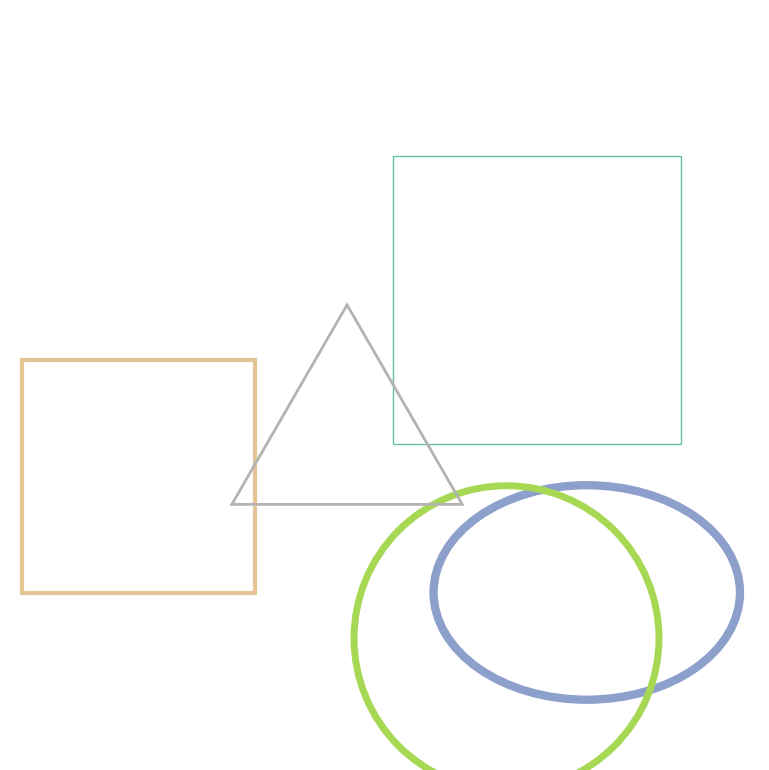[{"shape": "square", "thickness": 0.5, "radius": 0.94, "center": [0.697, 0.611]}, {"shape": "oval", "thickness": 3, "radius": 0.99, "center": [0.762, 0.231]}, {"shape": "circle", "thickness": 2.5, "radius": 0.99, "center": [0.658, 0.171]}, {"shape": "square", "thickness": 1.5, "radius": 0.76, "center": [0.18, 0.381]}, {"shape": "triangle", "thickness": 1, "radius": 0.86, "center": [0.451, 0.431]}]